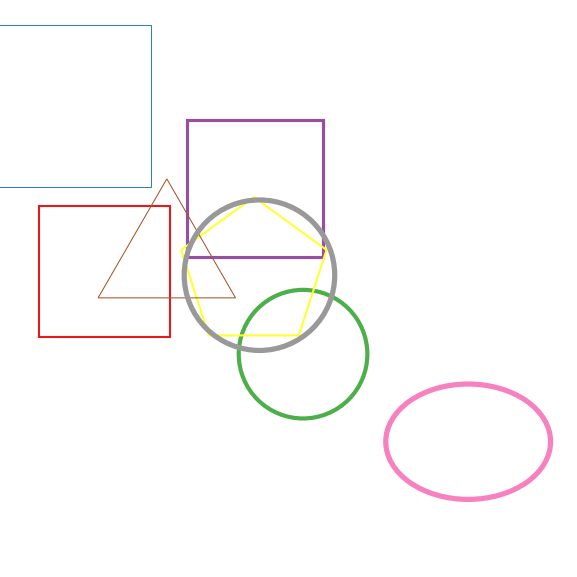[{"shape": "square", "thickness": 1, "radius": 0.57, "center": [0.182, 0.53]}, {"shape": "square", "thickness": 0.5, "radius": 0.7, "center": [0.122, 0.816]}, {"shape": "circle", "thickness": 2, "radius": 0.56, "center": [0.525, 0.386]}, {"shape": "square", "thickness": 1.5, "radius": 0.59, "center": [0.441, 0.672]}, {"shape": "pentagon", "thickness": 1, "radius": 0.66, "center": [0.44, 0.525]}, {"shape": "triangle", "thickness": 0.5, "radius": 0.69, "center": [0.289, 0.552]}, {"shape": "oval", "thickness": 2.5, "radius": 0.71, "center": [0.811, 0.234]}, {"shape": "circle", "thickness": 2.5, "radius": 0.65, "center": [0.449, 0.523]}]